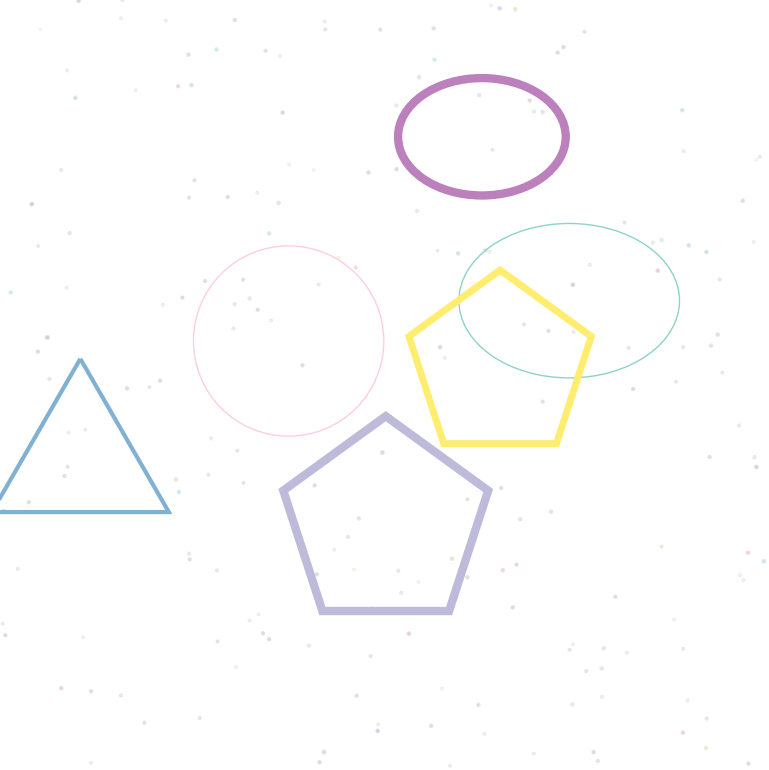[{"shape": "oval", "thickness": 0.5, "radius": 0.72, "center": [0.739, 0.61]}, {"shape": "pentagon", "thickness": 3, "radius": 0.7, "center": [0.501, 0.32]}, {"shape": "triangle", "thickness": 1.5, "radius": 0.66, "center": [0.104, 0.401]}, {"shape": "circle", "thickness": 0.5, "radius": 0.62, "center": [0.375, 0.557]}, {"shape": "oval", "thickness": 3, "radius": 0.54, "center": [0.626, 0.822]}, {"shape": "pentagon", "thickness": 2.5, "radius": 0.62, "center": [0.649, 0.525]}]